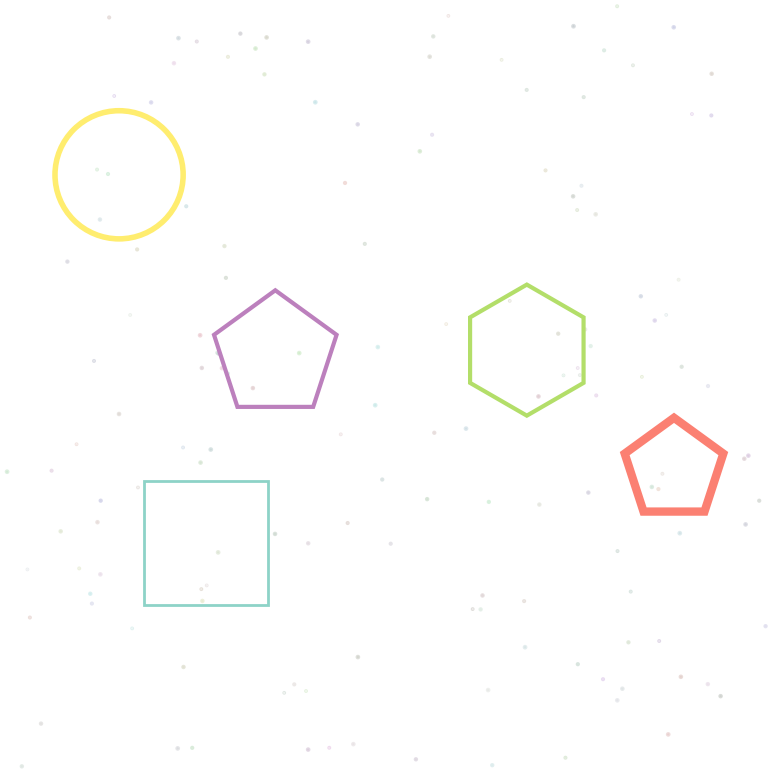[{"shape": "square", "thickness": 1, "radius": 0.4, "center": [0.267, 0.295]}, {"shape": "pentagon", "thickness": 3, "radius": 0.34, "center": [0.875, 0.39]}, {"shape": "hexagon", "thickness": 1.5, "radius": 0.43, "center": [0.684, 0.545]}, {"shape": "pentagon", "thickness": 1.5, "radius": 0.42, "center": [0.358, 0.539]}, {"shape": "circle", "thickness": 2, "radius": 0.42, "center": [0.155, 0.773]}]